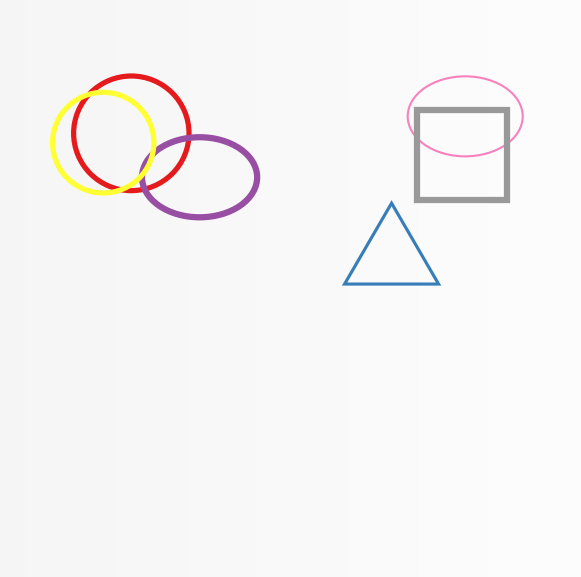[{"shape": "circle", "thickness": 2.5, "radius": 0.5, "center": [0.226, 0.768]}, {"shape": "triangle", "thickness": 1.5, "radius": 0.47, "center": [0.674, 0.554]}, {"shape": "oval", "thickness": 3, "radius": 0.5, "center": [0.343, 0.692]}, {"shape": "circle", "thickness": 2.5, "radius": 0.44, "center": [0.178, 0.752]}, {"shape": "oval", "thickness": 1, "radius": 0.49, "center": [0.8, 0.798]}, {"shape": "square", "thickness": 3, "radius": 0.39, "center": [0.795, 0.73]}]